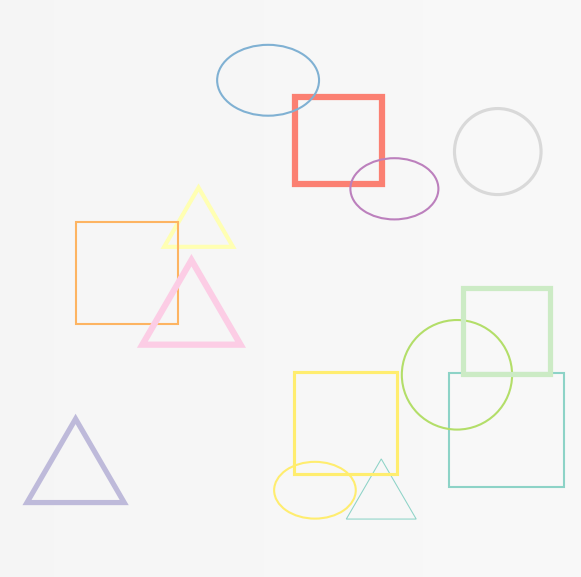[{"shape": "square", "thickness": 1, "radius": 0.5, "center": [0.871, 0.254]}, {"shape": "triangle", "thickness": 0.5, "radius": 0.35, "center": [0.656, 0.135]}, {"shape": "triangle", "thickness": 2, "radius": 0.34, "center": [0.342, 0.606]}, {"shape": "triangle", "thickness": 2.5, "radius": 0.48, "center": [0.13, 0.177]}, {"shape": "square", "thickness": 3, "radius": 0.38, "center": [0.582, 0.756]}, {"shape": "oval", "thickness": 1, "radius": 0.44, "center": [0.461, 0.86]}, {"shape": "square", "thickness": 1, "radius": 0.44, "center": [0.218, 0.526]}, {"shape": "circle", "thickness": 1, "radius": 0.47, "center": [0.786, 0.35]}, {"shape": "triangle", "thickness": 3, "radius": 0.49, "center": [0.329, 0.451]}, {"shape": "circle", "thickness": 1.5, "radius": 0.37, "center": [0.856, 0.737]}, {"shape": "oval", "thickness": 1, "radius": 0.38, "center": [0.679, 0.672]}, {"shape": "square", "thickness": 2.5, "radius": 0.37, "center": [0.871, 0.425]}, {"shape": "square", "thickness": 1.5, "radius": 0.44, "center": [0.594, 0.267]}, {"shape": "oval", "thickness": 1, "radius": 0.35, "center": [0.542, 0.15]}]